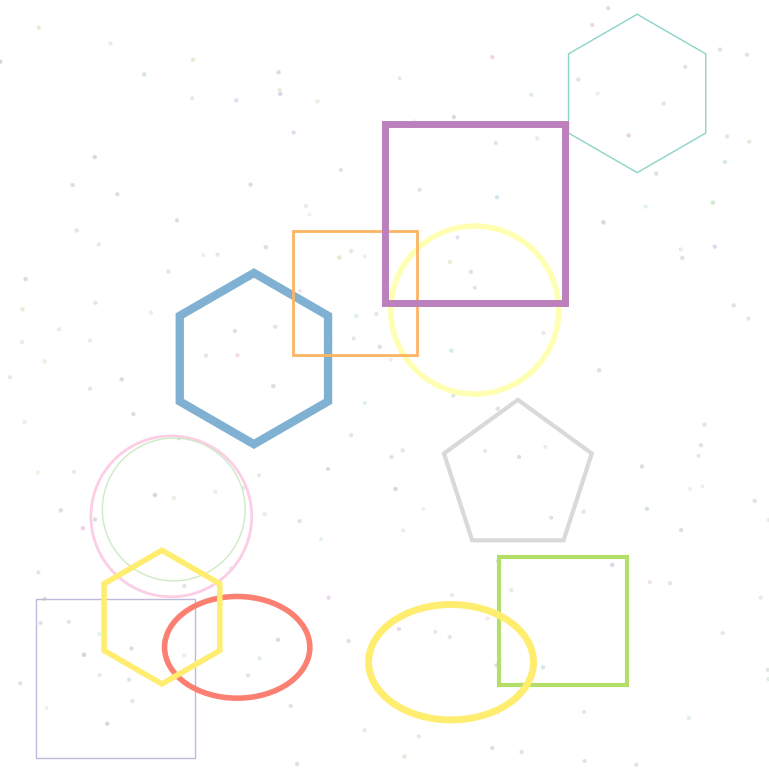[{"shape": "hexagon", "thickness": 0.5, "radius": 0.51, "center": [0.827, 0.879]}, {"shape": "circle", "thickness": 2, "radius": 0.55, "center": [0.617, 0.597]}, {"shape": "square", "thickness": 0.5, "radius": 0.52, "center": [0.15, 0.119]}, {"shape": "oval", "thickness": 2, "radius": 0.47, "center": [0.308, 0.159]}, {"shape": "hexagon", "thickness": 3, "radius": 0.56, "center": [0.33, 0.534]}, {"shape": "square", "thickness": 1, "radius": 0.4, "center": [0.461, 0.62]}, {"shape": "square", "thickness": 1.5, "radius": 0.41, "center": [0.731, 0.194]}, {"shape": "circle", "thickness": 1, "radius": 0.52, "center": [0.223, 0.329]}, {"shape": "pentagon", "thickness": 1.5, "radius": 0.5, "center": [0.673, 0.38]}, {"shape": "square", "thickness": 2.5, "radius": 0.58, "center": [0.617, 0.723]}, {"shape": "circle", "thickness": 0.5, "radius": 0.46, "center": [0.226, 0.338]}, {"shape": "hexagon", "thickness": 2, "radius": 0.43, "center": [0.21, 0.199]}, {"shape": "oval", "thickness": 2.5, "radius": 0.54, "center": [0.586, 0.14]}]